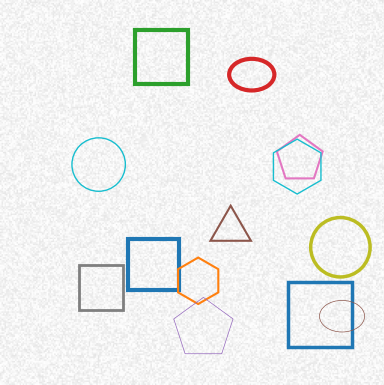[{"shape": "square", "thickness": 2.5, "radius": 0.42, "center": [0.831, 0.182]}, {"shape": "square", "thickness": 3, "radius": 0.33, "center": [0.398, 0.314]}, {"shape": "hexagon", "thickness": 1.5, "radius": 0.3, "center": [0.515, 0.271]}, {"shape": "square", "thickness": 3, "radius": 0.35, "center": [0.42, 0.853]}, {"shape": "oval", "thickness": 3, "radius": 0.29, "center": [0.654, 0.806]}, {"shape": "pentagon", "thickness": 0.5, "radius": 0.4, "center": [0.528, 0.147]}, {"shape": "oval", "thickness": 0.5, "radius": 0.29, "center": [0.888, 0.179]}, {"shape": "triangle", "thickness": 1.5, "radius": 0.3, "center": [0.599, 0.405]}, {"shape": "pentagon", "thickness": 1.5, "radius": 0.31, "center": [0.779, 0.587]}, {"shape": "square", "thickness": 2, "radius": 0.29, "center": [0.263, 0.253]}, {"shape": "circle", "thickness": 2.5, "radius": 0.39, "center": [0.884, 0.358]}, {"shape": "hexagon", "thickness": 1, "radius": 0.36, "center": [0.772, 0.567]}, {"shape": "circle", "thickness": 1, "radius": 0.35, "center": [0.256, 0.573]}]